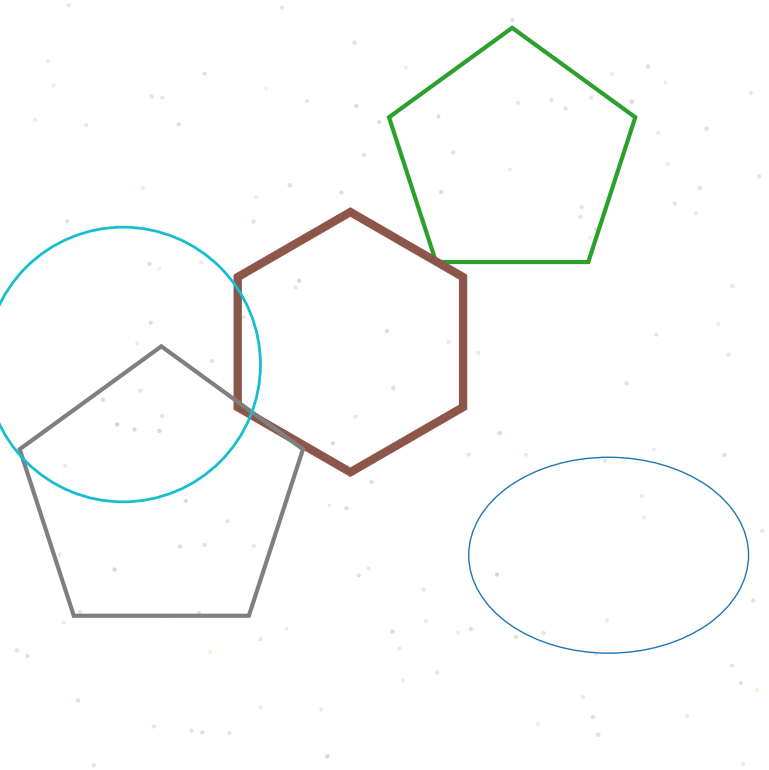[{"shape": "oval", "thickness": 0.5, "radius": 0.91, "center": [0.79, 0.279]}, {"shape": "pentagon", "thickness": 1.5, "radius": 0.84, "center": [0.665, 0.796]}, {"shape": "hexagon", "thickness": 3, "radius": 0.84, "center": [0.455, 0.556]}, {"shape": "pentagon", "thickness": 1.5, "radius": 0.97, "center": [0.21, 0.357]}, {"shape": "circle", "thickness": 1, "radius": 0.89, "center": [0.16, 0.527]}]